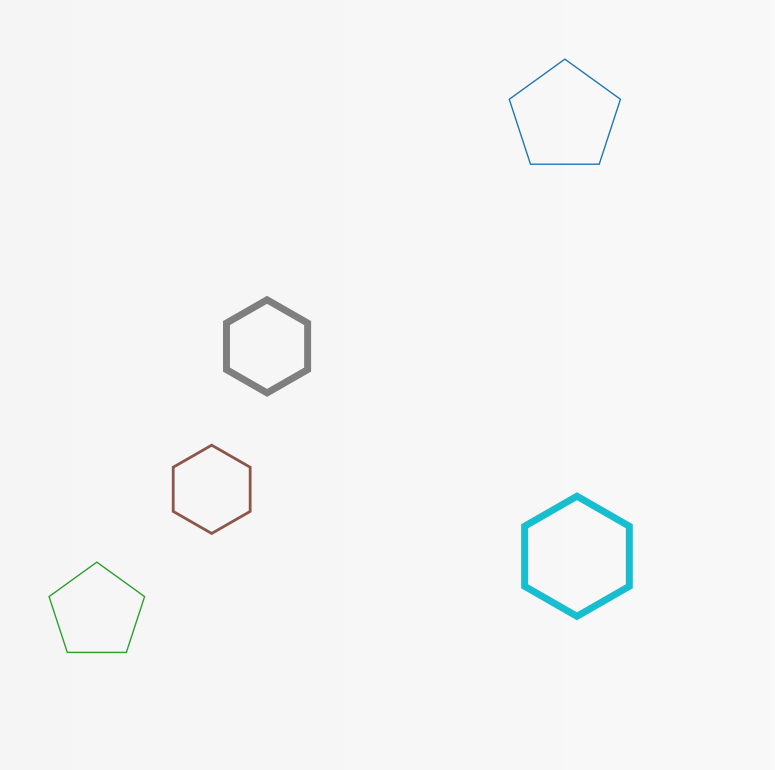[{"shape": "pentagon", "thickness": 0.5, "radius": 0.38, "center": [0.729, 0.848]}, {"shape": "pentagon", "thickness": 0.5, "radius": 0.32, "center": [0.125, 0.205]}, {"shape": "hexagon", "thickness": 1, "radius": 0.29, "center": [0.273, 0.365]}, {"shape": "hexagon", "thickness": 2.5, "radius": 0.3, "center": [0.345, 0.55]}, {"shape": "hexagon", "thickness": 2.5, "radius": 0.39, "center": [0.744, 0.278]}]